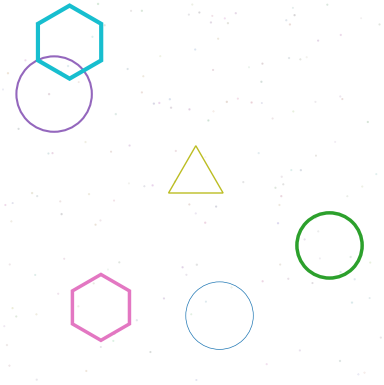[{"shape": "circle", "thickness": 0.5, "radius": 0.44, "center": [0.57, 0.18]}, {"shape": "circle", "thickness": 2.5, "radius": 0.42, "center": [0.856, 0.362]}, {"shape": "circle", "thickness": 1.5, "radius": 0.49, "center": [0.141, 0.756]}, {"shape": "hexagon", "thickness": 2.5, "radius": 0.43, "center": [0.262, 0.202]}, {"shape": "triangle", "thickness": 1, "radius": 0.41, "center": [0.509, 0.54]}, {"shape": "hexagon", "thickness": 3, "radius": 0.47, "center": [0.181, 0.891]}]